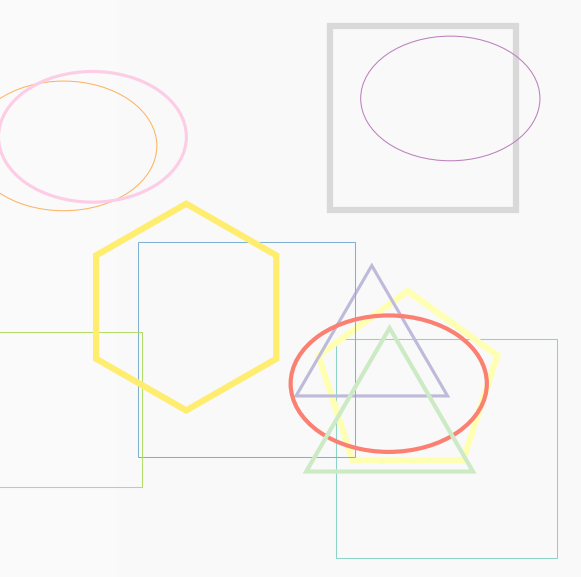[{"shape": "square", "thickness": 0.5, "radius": 0.95, "center": [0.768, 0.223]}, {"shape": "pentagon", "thickness": 3, "radius": 0.81, "center": [0.702, 0.333]}, {"shape": "triangle", "thickness": 1.5, "radius": 0.75, "center": [0.64, 0.389]}, {"shape": "oval", "thickness": 2, "radius": 0.84, "center": [0.669, 0.335]}, {"shape": "square", "thickness": 0.5, "radius": 0.93, "center": [0.424, 0.395]}, {"shape": "oval", "thickness": 0.5, "radius": 0.8, "center": [0.109, 0.746]}, {"shape": "square", "thickness": 0.5, "radius": 0.67, "center": [0.111, 0.29]}, {"shape": "oval", "thickness": 1.5, "radius": 0.81, "center": [0.159, 0.762]}, {"shape": "square", "thickness": 3, "radius": 0.8, "center": [0.728, 0.795]}, {"shape": "oval", "thickness": 0.5, "radius": 0.77, "center": [0.775, 0.829]}, {"shape": "triangle", "thickness": 2, "radius": 0.83, "center": [0.67, 0.265]}, {"shape": "hexagon", "thickness": 3, "radius": 0.89, "center": [0.32, 0.467]}]